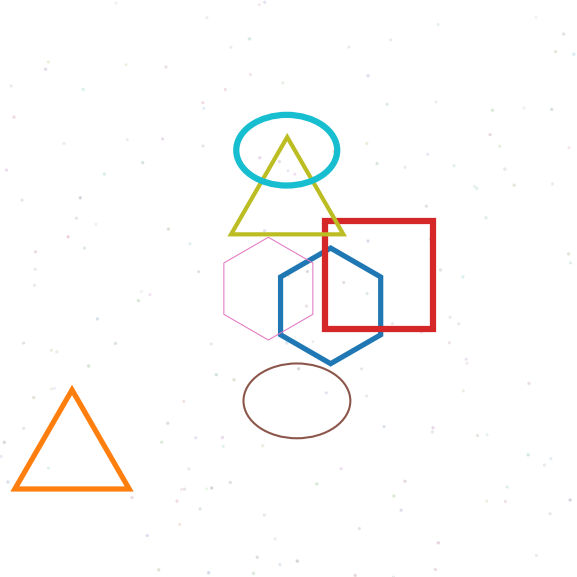[{"shape": "hexagon", "thickness": 2.5, "radius": 0.5, "center": [0.573, 0.469]}, {"shape": "triangle", "thickness": 2.5, "radius": 0.57, "center": [0.125, 0.21]}, {"shape": "square", "thickness": 3, "radius": 0.47, "center": [0.657, 0.523]}, {"shape": "oval", "thickness": 1, "radius": 0.46, "center": [0.514, 0.305]}, {"shape": "hexagon", "thickness": 0.5, "radius": 0.44, "center": [0.465, 0.499]}, {"shape": "triangle", "thickness": 2, "radius": 0.56, "center": [0.497, 0.649]}, {"shape": "oval", "thickness": 3, "radius": 0.44, "center": [0.497, 0.739]}]